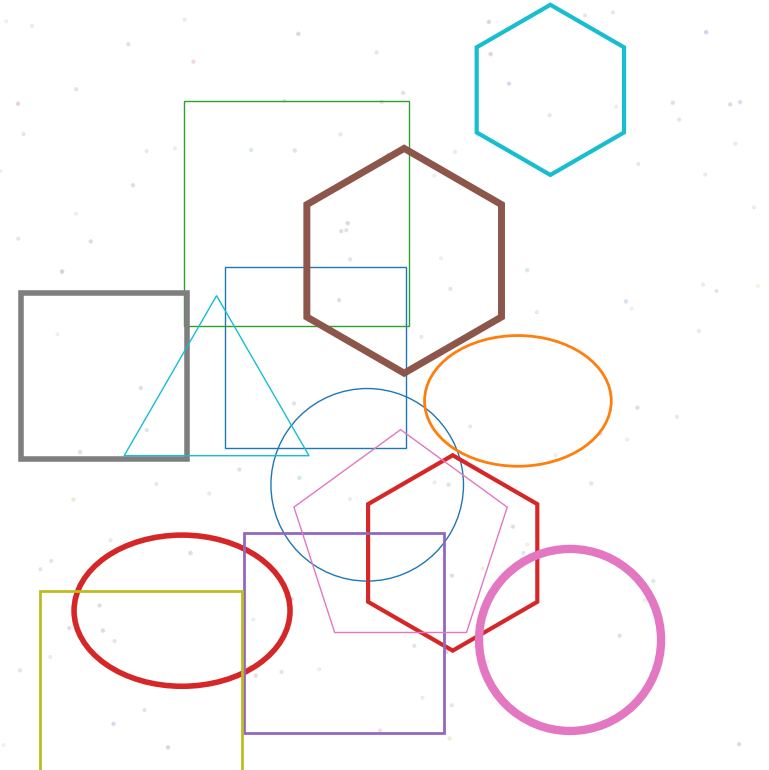[{"shape": "circle", "thickness": 0.5, "radius": 0.63, "center": [0.477, 0.37]}, {"shape": "square", "thickness": 0.5, "radius": 0.59, "center": [0.41, 0.536]}, {"shape": "oval", "thickness": 1, "radius": 0.61, "center": [0.673, 0.479]}, {"shape": "square", "thickness": 0.5, "radius": 0.73, "center": [0.385, 0.722]}, {"shape": "hexagon", "thickness": 1.5, "radius": 0.63, "center": [0.588, 0.282]}, {"shape": "oval", "thickness": 2, "radius": 0.7, "center": [0.236, 0.207]}, {"shape": "square", "thickness": 1, "radius": 0.65, "center": [0.446, 0.178]}, {"shape": "hexagon", "thickness": 2.5, "radius": 0.73, "center": [0.525, 0.661]}, {"shape": "pentagon", "thickness": 0.5, "radius": 0.73, "center": [0.52, 0.296]}, {"shape": "circle", "thickness": 3, "radius": 0.59, "center": [0.74, 0.169]}, {"shape": "square", "thickness": 2, "radius": 0.54, "center": [0.135, 0.512]}, {"shape": "square", "thickness": 1, "radius": 0.66, "center": [0.183, 0.101]}, {"shape": "hexagon", "thickness": 1.5, "radius": 0.55, "center": [0.715, 0.883]}, {"shape": "triangle", "thickness": 0.5, "radius": 0.69, "center": [0.281, 0.477]}]